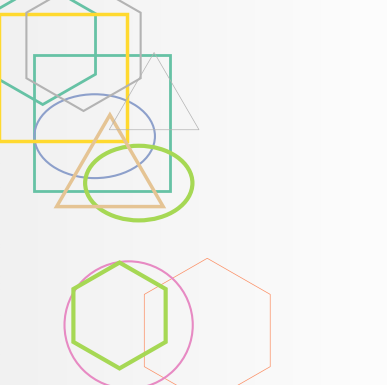[{"shape": "square", "thickness": 2, "radius": 0.88, "center": [0.263, 0.68]}, {"shape": "hexagon", "thickness": 2, "radius": 0.79, "center": [0.11, 0.886]}, {"shape": "hexagon", "thickness": 0.5, "radius": 0.94, "center": [0.535, 0.142]}, {"shape": "oval", "thickness": 1.5, "radius": 0.78, "center": [0.244, 0.646]}, {"shape": "circle", "thickness": 1.5, "radius": 0.83, "center": [0.332, 0.156]}, {"shape": "hexagon", "thickness": 3, "radius": 0.69, "center": [0.308, 0.181]}, {"shape": "oval", "thickness": 3, "radius": 0.69, "center": [0.358, 0.524]}, {"shape": "square", "thickness": 2.5, "radius": 0.83, "center": [0.163, 0.799]}, {"shape": "triangle", "thickness": 2.5, "radius": 0.79, "center": [0.284, 0.543]}, {"shape": "hexagon", "thickness": 1.5, "radius": 0.85, "center": [0.216, 0.882]}, {"shape": "triangle", "thickness": 0.5, "radius": 0.67, "center": [0.398, 0.73]}]